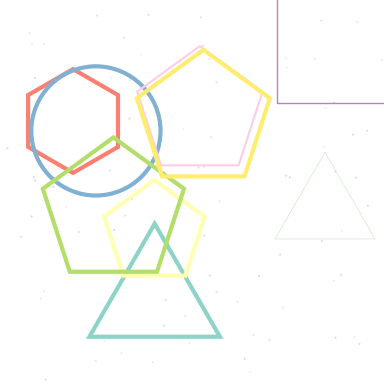[{"shape": "triangle", "thickness": 3, "radius": 0.98, "center": [0.402, 0.223]}, {"shape": "pentagon", "thickness": 3, "radius": 0.69, "center": [0.401, 0.395]}, {"shape": "hexagon", "thickness": 3, "radius": 0.67, "center": [0.19, 0.686]}, {"shape": "circle", "thickness": 3, "radius": 0.84, "center": [0.249, 0.66]}, {"shape": "pentagon", "thickness": 3, "radius": 0.96, "center": [0.295, 0.45]}, {"shape": "pentagon", "thickness": 1.5, "radius": 0.86, "center": [0.519, 0.709]}, {"shape": "square", "thickness": 1, "radius": 0.8, "center": [0.88, 0.892]}, {"shape": "triangle", "thickness": 0.5, "radius": 0.75, "center": [0.844, 0.454]}, {"shape": "pentagon", "thickness": 3, "radius": 0.91, "center": [0.528, 0.689]}]